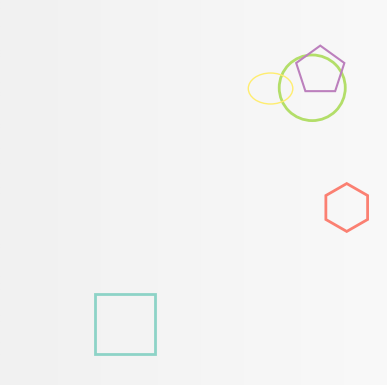[{"shape": "square", "thickness": 2, "radius": 0.39, "center": [0.323, 0.158]}, {"shape": "hexagon", "thickness": 2, "radius": 0.31, "center": [0.895, 0.461]}, {"shape": "circle", "thickness": 2, "radius": 0.43, "center": [0.806, 0.772]}, {"shape": "pentagon", "thickness": 1.5, "radius": 0.33, "center": [0.827, 0.816]}, {"shape": "oval", "thickness": 1, "radius": 0.29, "center": [0.698, 0.77]}]